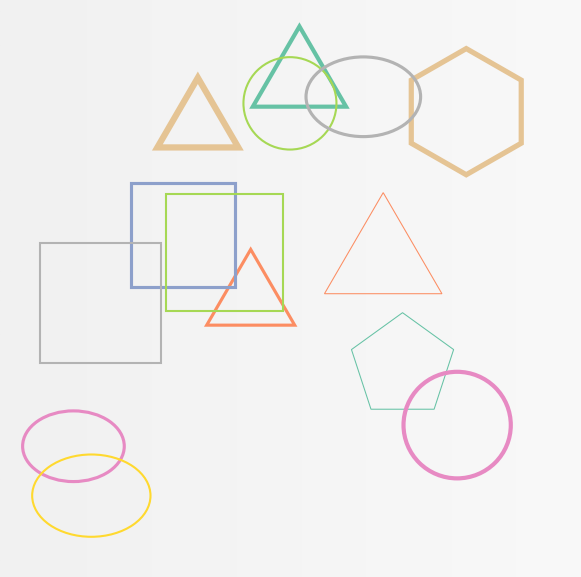[{"shape": "triangle", "thickness": 2, "radius": 0.46, "center": [0.515, 0.861]}, {"shape": "pentagon", "thickness": 0.5, "radius": 0.46, "center": [0.693, 0.365]}, {"shape": "triangle", "thickness": 0.5, "radius": 0.58, "center": [0.659, 0.549]}, {"shape": "triangle", "thickness": 1.5, "radius": 0.44, "center": [0.431, 0.48]}, {"shape": "square", "thickness": 1.5, "radius": 0.45, "center": [0.315, 0.592]}, {"shape": "circle", "thickness": 2, "radius": 0.46, "center": [0.786, 0.263]}, {"shape": "oval", "thickness": 1.5, "radius": 0.44, "center": [0.126, 0.226]}, {"shape": "square", "thickness": 1, "radius": 0.5, "center": [0.387, 0.562]}, {"shape": "circle", "thickness": 1, "radius": 0.4, "center": [0.499, 0.82]}, {"shape": "oval", "thickness": 1, "radius": 0.51, "center": [0.157, 0.141]}, {"shape": "hexagon", "thickness": 2.5, "radius": 0.55, "center": [0.802, 0.806]}, {"shape": "triangle", "thickness": 3, "radius": 0.4, "center": [0.34, 0.784]}, {"shape": "oval", "thickness": 1.5, "radius": 0.49, "center": [0.625, 0.832]}, {"shape": "square", "thickness": 1, "radius": 0.52, "center": [0.173, 0.474]}]